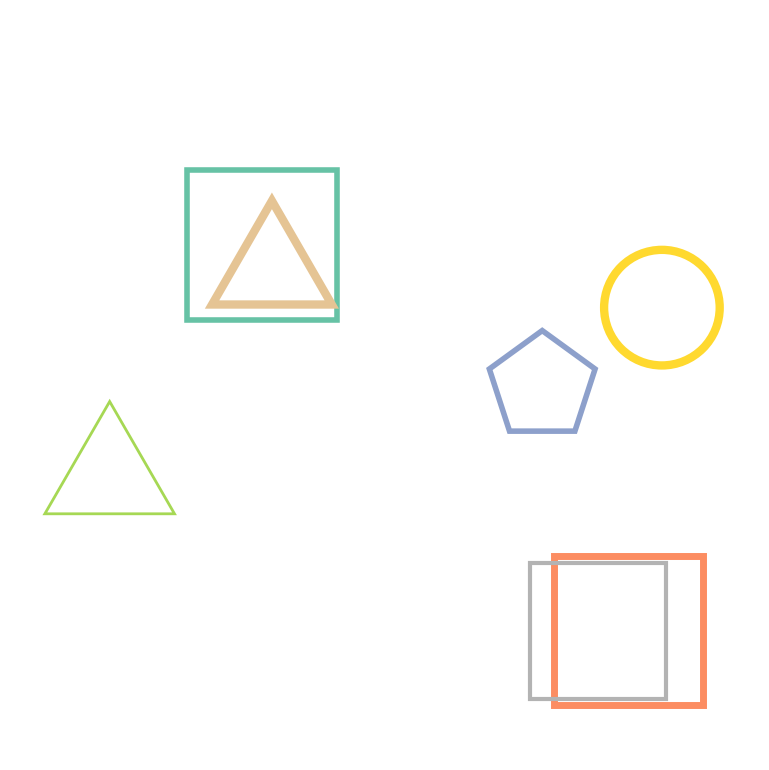[{"shape": "square", "thickness": 2, "radius": 0.49, "center": [0.34, 0.682]}, {"shape": "square", "thickness": 2.5, "radius": 0.48, "center": [0.817, 0.181]}, {"shape": "pentagon", "thickness": 2, "radius": 0.36, "center": [0.704, 0.498]}, {"shape": "triangle", "thickness": 1, "radius": 0.49, "center": [0.142, 0.381]}, {"shape": "circle", "thickness": 3, "radius": 0.38, "center": [0.86, 0.6]}, {"shape": "triangle", "thickness": 3, "radius": 0.45, "center": [0.353, 0.649]}, {"shape": "square", "thickness": 1.5, "radius": 0.44, "center": [0.777, 0.18]}]